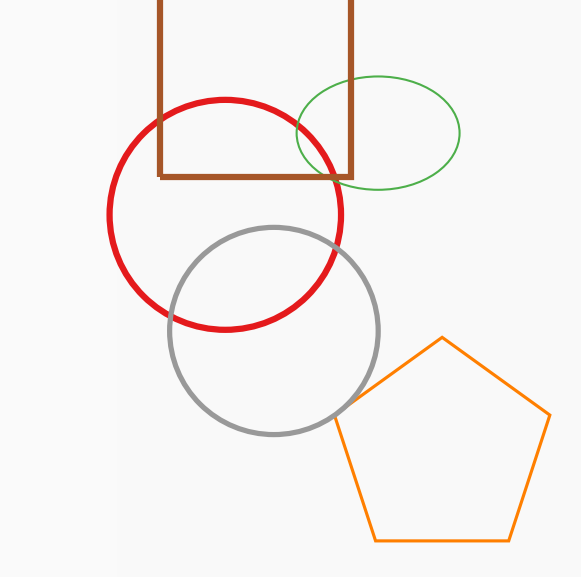[{"shape": "circle", "thickness": 3, "radius": 1.0, "center": [0.388, 0.627]}, {"shape": "oval", "thickness": 1, "radius": 0.7, "center": [0.65, 0.769]}, {"shape": "pentagon", "thickness": 1.5, "radius": 0.97, "center": [0.761, 0.22]}, {"shape": "square", "thickness": 3, "radius": 0.82, "center": [0.44, 0.857]}, {"shape": "circle", "thickness": 2.5, "radius": 0.9, "center": [0.471, 0.426]}]